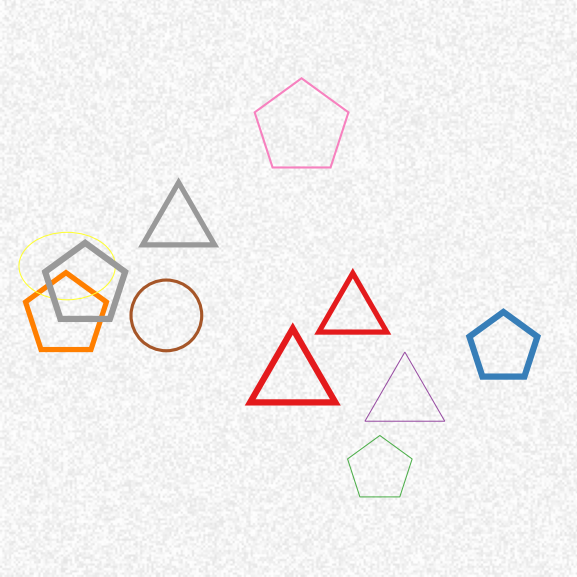[{"shape": "triangle", "thickness": 3, "radius": 0.43, "center": [0.507, 0.345]}, {"shape": "triangle", "thickness": 2.5, "radius": 0.34, "center": [0.611, 0.458]}, {"shape": "pentagon", "thickness": 3, "radius": 0.31, "center": [0.872, 0.397]}, {"shape": "pentagon", "thickness": 0.5, "radius": 0.29, "center": [0.658, 0.186]}, {"shape": "triangle", "thickness": 0.5, "radius": 0.4, "center": [0.701, 0.31]}, {"shape": "pentagon", "thickness": 2.5, "radius": 0.37, "center": [0.114, 0.453]}, {"shape": "oval", "thickness": 0.5, "radius": 0.42, "center": [0.116, 0.538]}, {"shape": "circle", "thickness": 1.5, "radius": 0.31, "center": [0.288, 0.453]}, {"shape": "pentagon", "thickness": 1, "radius": 0.43, "center": [0.522, 0.778]}, {"shape": "pentagon", "thickness": 3, "radius": 0.36, "center": [0.147, 0.506]}, {"shape": "triangle", "thickness": 2.5, "radius": 0.36, "center": [0.309, 0.611]}]